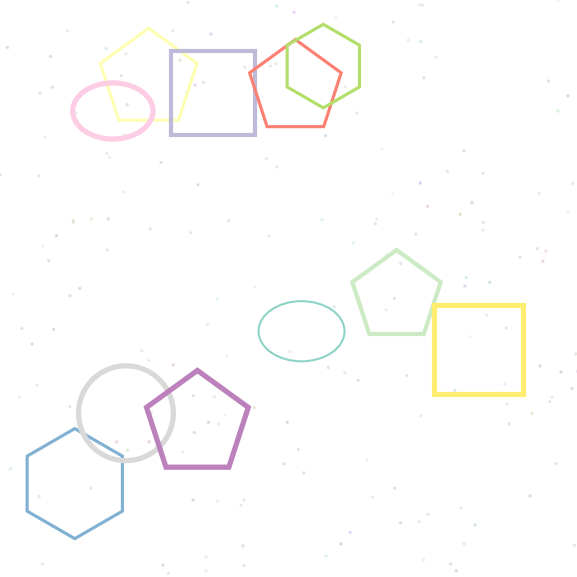[{"shape": "oval", "thickness": 1, "radius": 0.37, "center": [0.522, 0.426]}, {"shape": "pentagon", "thickness": 1.5, "radius": 0.44, "center": [0.257, 0.862]}, {"shape": "square", "thickness": 2, "radius": 0.36, "center": [0.369, 0.838]}, {"shape": "pentagon", "thickness": 1.5, "radius": 0.42, "center": [0.512, 0.847]}, {"shape": "hexagon", "thickness": 1.5, "radius": 0.48, "center": [0.129, 0.162]}, {"shape": "hexagon", "thickness": 1.5, "radius": 0.36, "center": [0.56, 0.885]}, {"shape": "oval", "thickness": 2.5, "radius": 0.35, "center": [0.195, 0.807]}, {"shape": "circle", "thickness": 2.5, "radius": 0.41, "center": [0.218, 0.284]}, {"shape": "pentagon", "thickness": 2.5, "radius": 0.46, "center": [0.342, 0.265]}, {"shape": "pentagon", "thickness": 2, "radius": 0.4, "center": [0.687, 0.486]}, {"shape": "square", "thickness": 2.5, "radius": 0.38, "center": [0.829, 0.394]}]